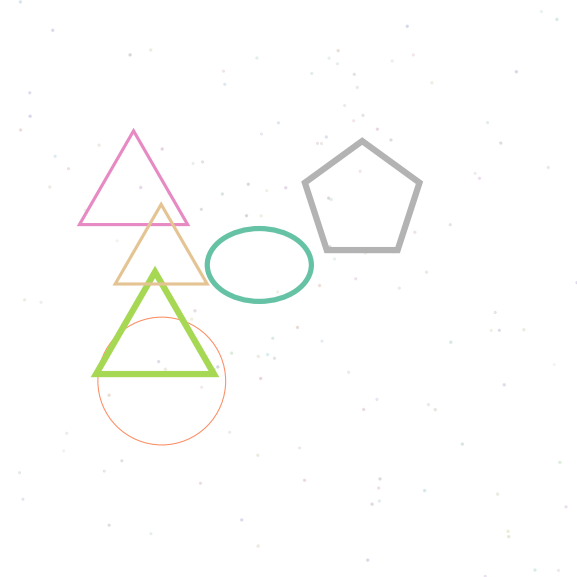[{"shape": "oval", "thickness": 2.5, "radius": 0.45, "center": [0.449, 0.54]}, {"shape": "circle", "thickness": 0.5, "radius": 0.55, "center": [0.28, 0.339]}, {"shape": "triangle", "thickness": 1.5, "radius": 0.54, "center": [0.231, 0.664]}, {"shape": "triangle", "thickness": 3, "radius": 0.59, "center": [0.268, 0.41]}, {"shape": "triangle", "thickness": 1.5, "radius": 0.46, "center": [0.279, 0.553]}, {"shape": "pentagon", "thickness": 3, "radius": 0.52, "center": [0.627, 0.651]}]